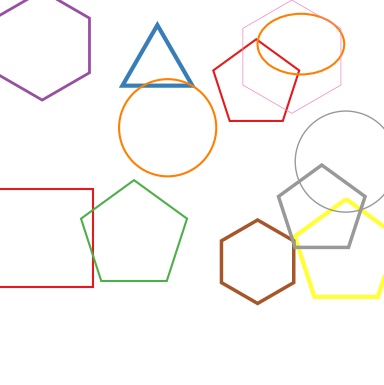[{"shape": "square", "thickness": 1.5, "radius": 0.64, "center": [0.115, 0.381]}, {"shape": "pentagon", "thickness": 1.5, "radius": 0.59, "center": [0.666, 0.781]}, {"shape": "triangle", "thickness": 3, "radius": 0.52, "center": [0.409, 0.83]}, {"shape": "pentagon", "thickness": 1.5, "radius": 0.72, "center": [0.348, 0.387]}, {"shape": "hexagon", "thickness": 2, "radius": 0.71, "center": [0.11, 0.882]}, {"shape": "circle", "thickness": 1.5, "radius": 0.63, "center": [0.435, 0.668]}, {"shape": "oval", "thickness": 1.5, "radius": 0.56, "center": [0.782, 0.885]}, {"shape": "pentagon", "thickness": 3, "radius": 0.7, "center": [0.899, 0.342]}, {"shape": "hexagon", "thickness": 2.5, "radius": 0.54, "center": [0.669, 0.32]}, {"shape": "hexagon", "thickness": 0.5, "radius": 0.74, "center": [0.758, 0.853]}, {"shape": "pentagon", "thickness": 2.5, "radius": 0.59, "center": [0.836, 0.453]}, {"shape": "circle", "thickness": 1, "radius": 0.66, "center": [0.898, 0.58]}]